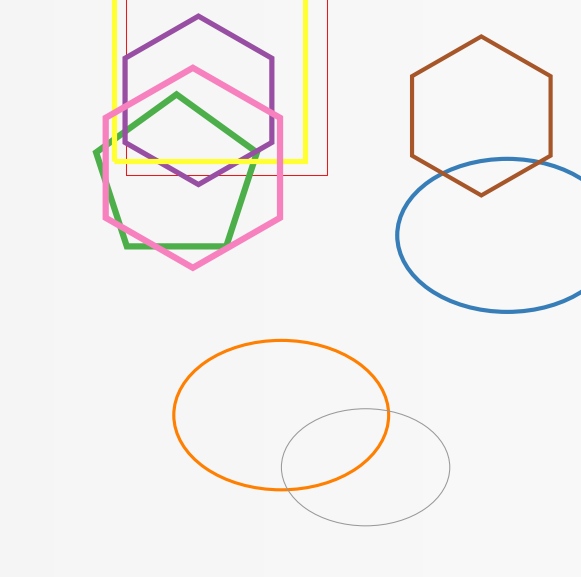[{"shape": "square", "thickness": 0.5, "radius": 0.87, "center": [0.39, 0.869]}, {"shape": "oval", "thickness": 2, "radius": 0.95, "center": [0.873, 0.592]}, {"shape": "pentagon", "thickness": 3, "radius": 0.73, "center": [0.304, 0.69]}, {"shape": "hexagon", "thickness": 2.5, "radius": 0.73, "center": [0.341, 0.825]}, {"shape": "oval", "thickness": 1.5, "radius": 0.92, "center": [0.484, 0.28]}, {"shape": "square", "thickness": 2.5, "radius": 0.82, "center": [0.361, 0.885]}, {"shape": "hexagon", "thickness": 2, "radius": 0.69, "center": [0.828, 0.798]}, {"shape": "hexagon", "thickness": 3, "radius": 0.87, "center": [0.332, 0.709]}, {"shape": "oval", "thickness": 0.5, "radius": 0.72, "center": [0.629, 0.19]}]